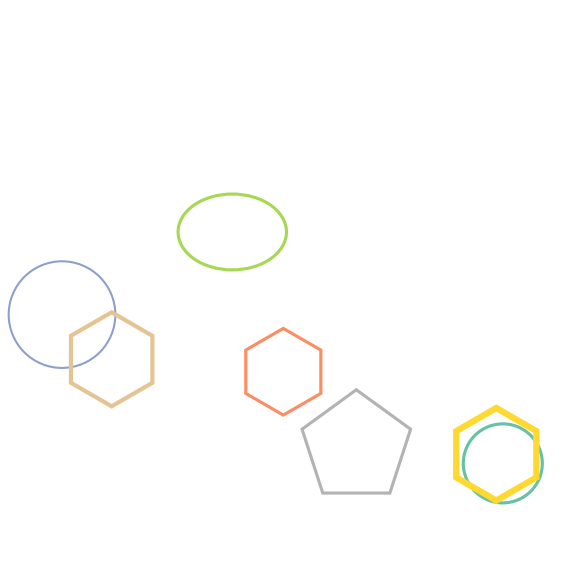[{"shape": "circle", "thickness": 1.5, "radius": 0.34, "center": [0.871, 0.197]}, {"shape": "hexagon", "thickness": 1.5, "radius": 0.38, "center": [0.491, 0.355]}, {"shape": "circle", "thickness": 1, "radius": 0.46, "center": [0.107, 0.454]}, {"shape": "oval", "thickness": 1.5, "radius": 0.47, "center": [0.402, 0.597]}, {"shape": "hexagon", "thickness": 3, "radius": 0.4, "center": [0.859, 0.213]}, {"shape": "hexagon", "thickness": 2, "radius": 0.41, "center": [0.193, 0.377]}, {"shape": "pentagon", "thickness": 1.5, "radius": 0.49, "center": [0.617, 0.225]}]